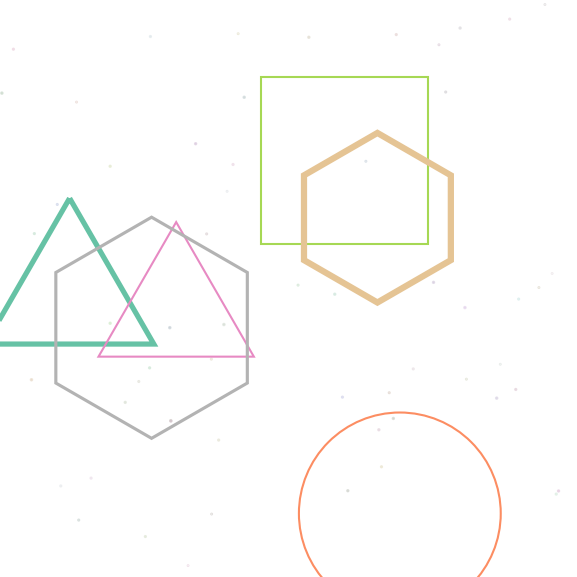[{"shape": "triangle", "thickness": 2.5, "radius": 0.84, "center": [0.121, 0.488]}, {"shape": "circle", "thickness": 1, "radius": 0.87, "center": [0.692, 0.11]}, {"shape": "triangle", "thickness": 1, "radius": 0.78, "center": [0.305, 0.459]}, {"shape": "square", "thickness": 1, "radius": 0.72, "center": [0.597, 0.72]}, {"shape": "hexagon", "thickness": 3, "radius": 0.73, "center": [0.654, 0.622]}, {"shape": "hexagon", "thickness": 1.5, "radius": 0.96, "center": [0.262, 0.432]}]